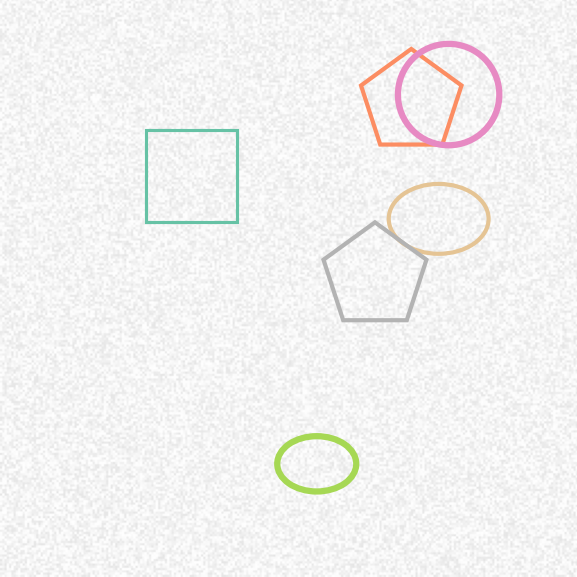[{"shape": "square", "thickness": 1.5, "radius": 0.4, "center": [0.332, 0.695]}, {"shape": "pentagon", "thickness": 2, "radius": 0.46, "center": [0.712, 0.823]}, {"shape": "circle", "thickness": 3, "radius": 0.44, "center": [0.777, 0.835]}, {"shape": "oval", "thickness": 3, "radius": 0.34, "center": [0.548, 0.196]}, {"shape": "oval", "thickness": 2, "radius": 0.43, "center": [0.76, 0.62]}, {"shape": "pentagon", "thickness": 2, "radius": 0.47, "center": [0.649, 0.52]}]